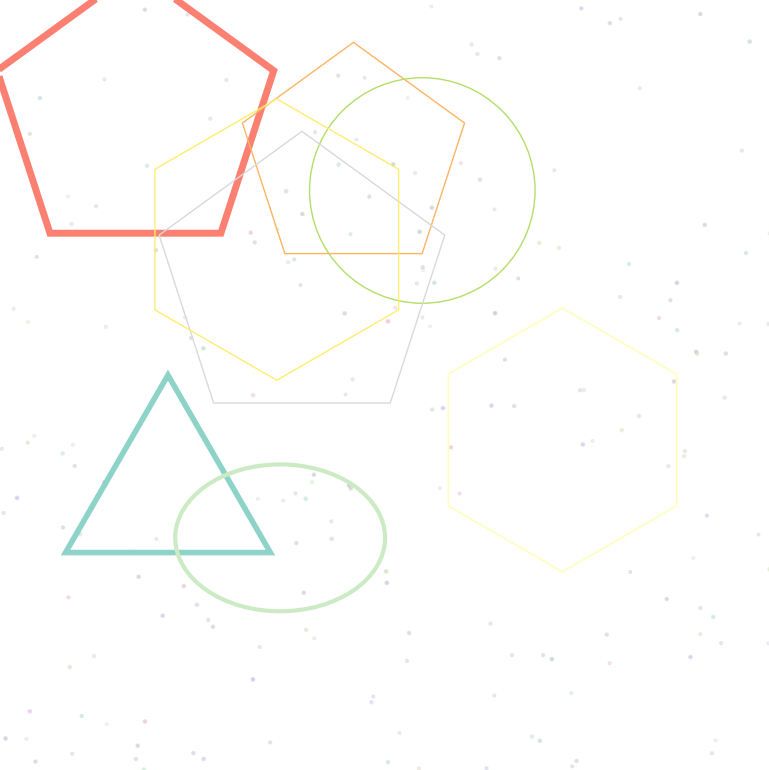[{"shape": "triangle", "thickness": 2, "radius": 0.77, "center": [0.218, 0.359]}, {"shape": "hexagon", "thickness": 0.5, "radius": 0.86, "center": [0.73, 0.429]}, {"shape": "pentagon", "thickness": 2.5, "radius": 0.94, "center": [0.176, 0.85]}, {"shape": "pentagon", "thickness": 0.5, "radius": 0.76, "center": [0.459, 0.793]}, {"shape": "circle", "thickness": 0.5, "radius": 0.73, "center": [0.548, 0.753]}, {"shape": "pentagon", "thickness": 0.5, "radius": 0.98, "center": [0.392, 0.634]}, {"shape": "oval", "thickness": 1.5, "radius": 0.68, "center": [0.364, 0.302]}, {"shape": "hexagon", "thickness": 0.5, "radius": 0.91, "center": [0.359, 0.689]}]